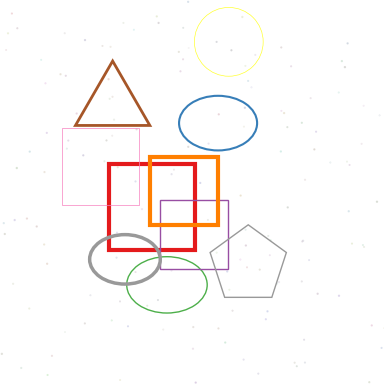[{"shape": "square", "thickness": 3, "radius": 0.56, "center": [0.395, 0.463]}, {"shape": "oval", "thickness": 1.5, "radius": 0.51, "center": [0.566, 0.68]}, {"shape": "oval", "thickness": 1, "radius": 0.52, "center": [0.434, 0.26]}, {"shape": "square", "thickness": 1, "radius": 0.45, "center": [0.504, 0.392]}, {"shape": "square", "thickness": 3, "radius": 0.44, "center": [0.478, 0.505]}, {"shape": "circle", "thickness": 0.5, "radius": 0.45, "center": [0.594, 0.891]}, {"shape": "triangle", "thickness": 2, "radius": 0.56, "center": [0.293, 0.73]}, {"shape": "square", "thickness": 0.5, "radius": 0.5, "center": [0.261, 0.567]}, {"shape": "oval", "thickness": 2.5, "radius": 0.46, "center": [0.325, 0.326]}, {"shape": "pentagon", "thickness": 1, "radius": 0.52, "center": [0.645, 0.312]}]